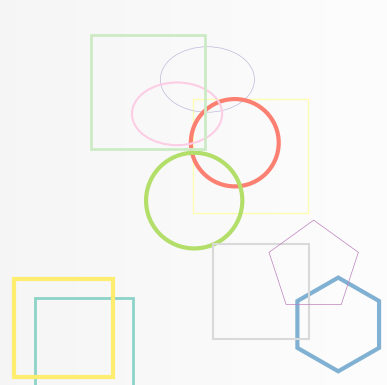[{"shape": "square", "thickness": 2, "radius": 0.63, "center": [0.217, 0.1]}, {"shape": "square", "thickness": 1, "radius": 0.74, "center": [0.647, 0.595]}, {"shape": "oval", "thickness": 0.5, "radius": 0.61, "center": [0.535, 0.794]}, {"shape": "circle", "thickness": 3, "radius": 0.57, "center": [0.606, 0.629]}, {"shape": "hexagon", "thickness": 3, "radius": 0.61, "center": [0.873, 0.157]}, {"shape": "circle", "thickness": 3, "radius": 0.62, "center": [0.501, 0.479]}, {"shape": "oval", "thickness": 1.5, "radius": 0.58, "center": [0.457, 0.704]}, {"shape": "square", "thickness": 1.5, "radius": 0.62, "center": [0.672, 0.243]}, {"shape": "pentagon", "thickness": 0.5, "radius": 0.61, "center": [0.81, 0.307]}, {"shape": "square", "thickness": 2, "radius": 0.74, "center": [0.382, 0.761]}, {"shape": "square", "thickness": 3, "radius": 0.64, "center": [0.164, 0.147]}]